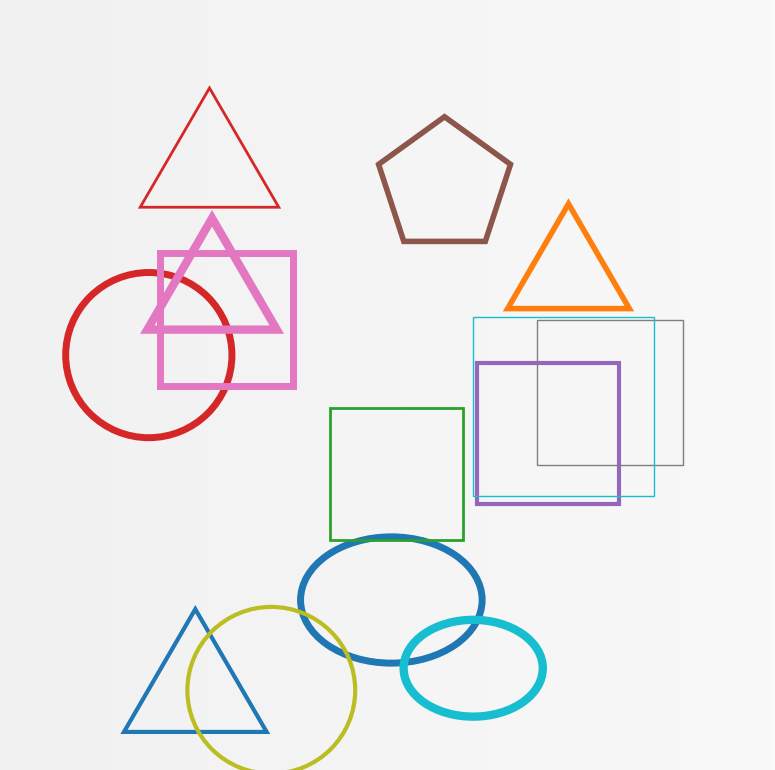[{"shape": "triangle", "thickness": 1.5, "radius": 0.53, "center": [0.252, 0.103]}, {"shape": "oval", "thickness": 2.5, "radius": 0.59, "center": [0.505, 0.221]}, {"shape": "triangle", "thickness": 2, "radius": 0.45, "center": [0.734, 0.645]}, {"shape": "square", "thickness": 1, "radius": 0.43, "center": [0.512, 0.384]}, {"shape": "triangle", "thickness": 1, "radius": 0.52, "center": [0.27, 0.782]}, {"shape": "circle", "thickness": 2.5, "radius": 0.54, "center": [0.192, 0.539]}, {"shape": "square", "thickness": 1.5, "radius": 0.46, "center": [0.707, 0.437]}, {"shape": "pentagon", "thickness": 2, "radius": 0.45, "center": [0.574, 0.759]}, {"shape": "square", "thickness": 2.5, "radius": 0.43, "center": [0.292, 0.586]}, {"shape": "triangle", "thickness": 3, "radius": 0.48, "center": [0.274, 0.62]}, {"shape": "square", "thickness": 0.5, "radius": 0.47, "center": [0.787, 0.491]}, {"shape": "circle", "thickness": 1.5, "radius": 0.54, "center": [0.35, 0.104]}, {"shape": "oval", "thickness": 3, "radius": 0.45, "center": [0.611, 0.132]}, {"shape": "square", "thickness": 0.5, "radius": 0.58, "center": [0.727, 0.472]}]